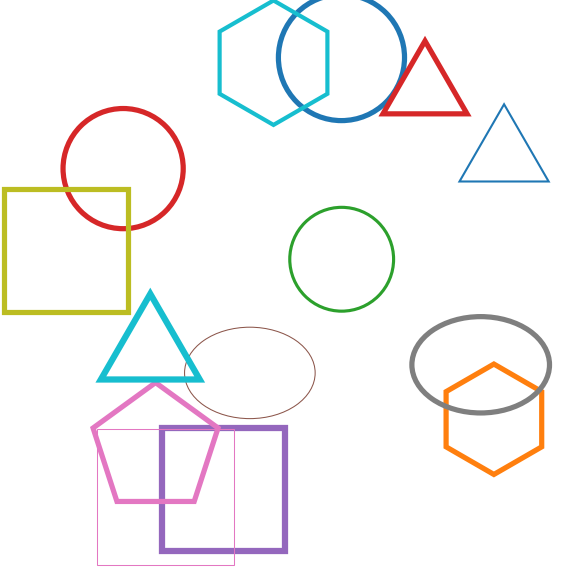[{"shape": "circle", "thickness": 2.5, "radius": 0.55, "center": [0.591, 0.899]}, {"shape": "triangle", "thickness": 1, "radius": 0.45, "center": [0.873, 0.729]}, {"shape": "hexagon", "thickness": 2.5, "radius": 0.48, "center": [0.855, 0.273]}, {"shape": "circle", "thickness": 1.5, "radius": 0.45, "center": [0.592, 0.55]}, {"shape": "circle", "thickness": 2.5, "radius": 0.52, "center": [0.213, 0.707]}, {"shape": "triangle", "thickness": 2.5, "radius": 0.42, "center": [0.736, 0.844]}, {"shape": "square", "thickness": 3, "radius": 0.53, "center": [0.388, 0.152]}, {"shape": "oval", "thickness": 0.5, "radius": 0.57, "center": [0.433, 0.353]}, {"shape": "square", "thickness": 0.5, "radius": 0.59, "center": [0.287, 0.139]}, {"shape": "pentagon", "thickness": 2.5, "radius": 0.57, "center": [0.269, 0.223]}, {"shape": "oval", "thickness": 2.5, "radius": 0.6, "center": [0.832, 0.367]}, {"shape": "square", "thickness": 2.5, "radius": 0.53, "center": [0.114, 0.565]}, {"shape": "hexagon", "thickness": 2, "radius": 0.54, "center": [0.474, 0.891]}, {"shape": "triangle", "thickness": 3, "radius": 0.49, "center": [0.26, 0.391]}]